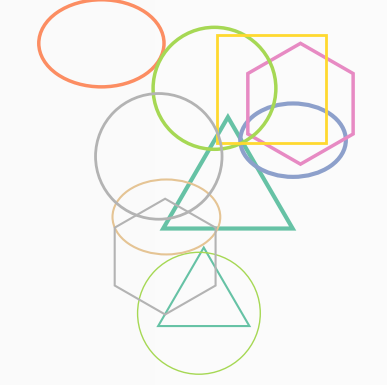[{"shape": "triangle", "thickness": 3, "radius": 0.96, "center": [0.588, 0.503]}, {"shape": "triangle", "thickness": 1.5, "radius": 0.68, "center": [0.526, 0.221]}, {"shape": "oval", "thickness": 2.5, "radius": 0.81, "center": [0.262, 0.888]}, {"shape": "oval", "thickness": 3, "radius": 0.68, "center": [0.756, 0.636]}, {"shape": "hexagon", "thickness": 2.5, "radius": 0.78, "center": [0.775, 0.731]}, {"shape": "circle", "thickness": 2.5, "radius": 0.79, "center": [0.554, 0.771]}, {"shape": "circle", "thickness": 1, "radius": 0.79, "center": [0.513, 0.186]}, {"shape": "square", "thickness": 2, "radius": 0.7, "center": [0.7, 0.769]}, {"shape": "oval", "thickness": 1.5, "radius": 0.7, "center": [0.429, 0.436]}, {"shape": "circle", "thickness": 2, "radius": 0.82, "center": [0.41, 0.594]}, {"shape": "hexagon", "thickness": 1.5, "radius": 0.75, "center": [0.426, 0.334]}]